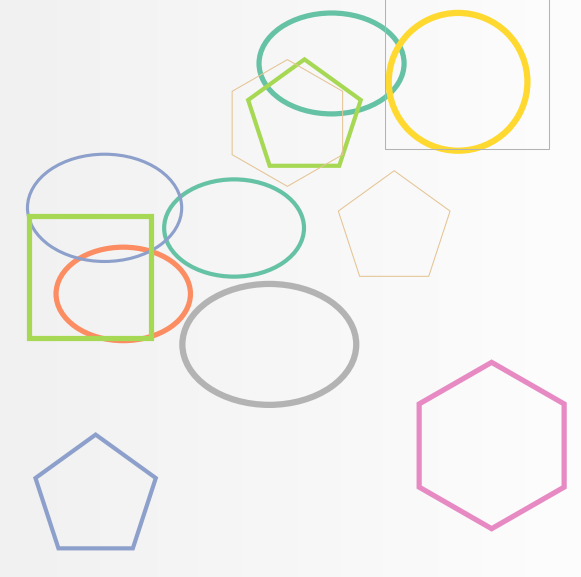[{"shape": "oval", "thickness": 2.5, "radius": 0.62, "center": [0.57, 0.889]}, {"shape": "oval", "thickness": 2, "radius": 0.6, "center": [0.403, 0.604]}, {"shape": "oval", "thickness": 2.5, "radius": 0.58, "center": [0.212, 0.49]}, {"shape": "oval", "thickness": 1.5, "radius": 0.66, "center": [0.18, 0.639]}, {"shape": "pentagon", "thickness": 2, "radius": 0.54, "center": [0.165, 0.138]}, {"shape": "hexagon", "thickness": 2.5, "radius": 0.72, "center": [0.846, 0.228]}, {"shape": "square", "thickness": 2.5, "radius": 0.53, "center": [0.155, 0.52]}, {"shape": "pentagon", "thickness": 2, "radius": 0.51, "center": [0.524, 0.794]}, {"shape": "circle", "thickness": 3, "radius": 0.6, "center": [0.788, 0.857]}, {"shape": "hexagon", "thickness": 0.5, "radius": 0.55, "center": [0.494, 0.786]}, {"shape": "pentagon", "thickness": 0.5, "radius": 0.51, "center": [0.678, 0.602]}, {"shape": "square", "thickness": 0.5, "radius": 0.7, "center": [0.804, 0.883]}, {"shape": "oval", "thickness": 3, "radius": 0.75, "center": [0.463, 0.403]}]